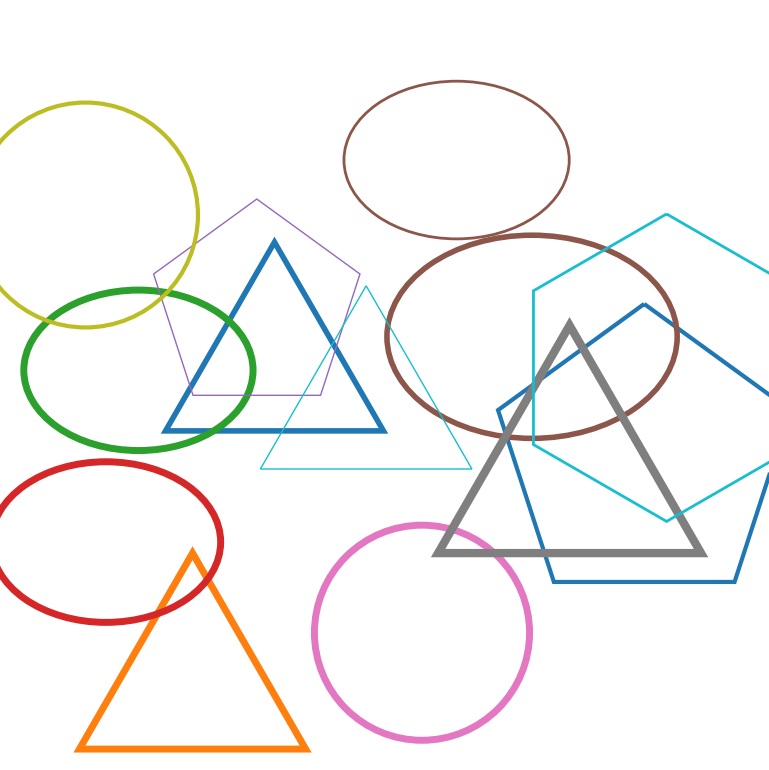[{"shape": "triangle", "thickness": 2, "radius": 0.82, "center": [0.356, 0.522]}, {"shape": "pentagon", "thickness": 1.5, "radius": 1.0, "center": [0.837, 0.406]}, {"shape": "triangle", "thickness": 2.5, "radius": 0.85, "center": [0.25, 0.112]}, {"shape": "oval", "thickness": 2.5, "radius": 0.74, "center": [0.18, 0.519]}, {"shape": "oval", "thickness": 2.5, "radius": 0.75, "center": [0.138, 0.296]}, {"shape": "pentagon", "thickness": 0.5, "radius": 0.7, "center": [0.333, 0.601]}, {"shape": "oval", "thickness": 2, "radius": 0.94, "center": [0.691, 0.563]}, {"shape": "oval", "thickness": 1, "radius": 0.73, "center": [0.593, 0.792]}, {"shape": "circle", "thickness": 2.5, "radius": 0.7, "center": [0.548, 0.178]}, {"shape": "triangle", "thickness": 3, "radius": 0.99, "center": [0.74, 0.38]}, {"shape": "circle", "thickness": 1.5, "radius": 0.73, "center": [0.111, 0.721]}, {"shape": "hexagon", "thickness": 1, "radius": 1.0, "center": [0.866, 0.522]}, {"shape": "triangle", "thickness": 0.5, "radius": 0.79, "center": [0.476, 0.47]}]